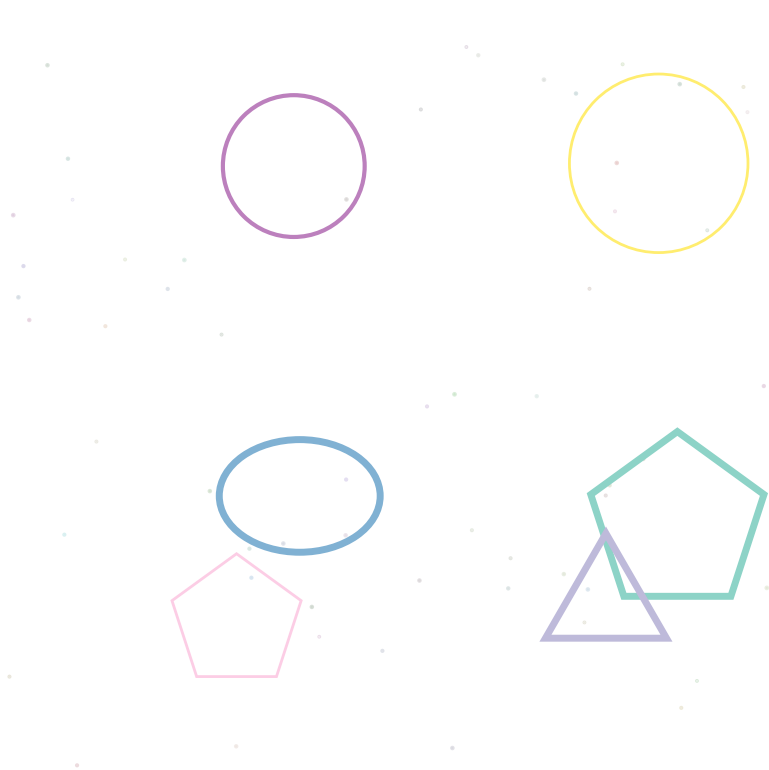[{"shape": "pentagon", "thickness": 2.5, "radius": 0.59, "center": [0.88, 0.321]}, {"shape": "triangle", "thickness": 2.5, "radius": 0.45, "center": [0.787, 0.217]}, {"shape": "oval", "thickness": 2.5, "radius": 0.52, "center": [0.389, 0.356]}, {"shape": "pentagon", "thickness": 1, "radius": 0.44, "center": [0.307, 0.193]}, {"shape": "circle", "thickness": 1.5, "radius": 0.46, "center": [0.382, 0.784]}, {"shape": "circle", "thickness": 1, "radius": 0.58, "center": [0.855, 0.788]}]